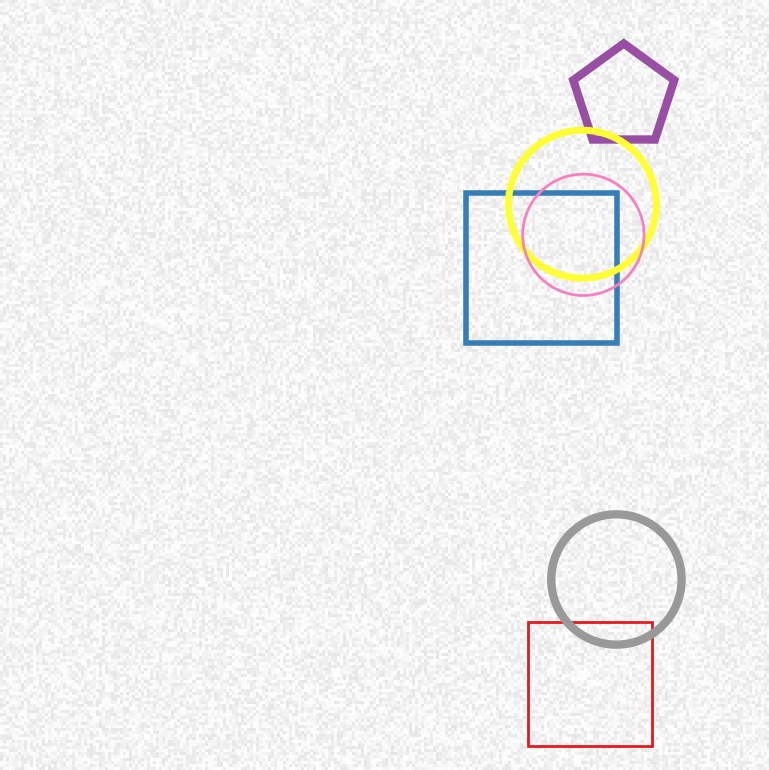[{"shape": "square", "thickness": 1, "radius": 0.4, "center": [0.767, 0.112]}, {"shape": "square", "thickness": 2, "radius": 0.49, "center": [0.704, 0.652]}, {"shape": "pentagon", "thickness": 3, "radius": 0.34, "center": [0.81, 0.875]}, {"shape": "circle", "thickness": 2.5, "radius": 0.48, "center": [0.756, 0.735]}, {"shape": "circle", "thickness": 1, "radius": 0.39, "center": [0.758, 0.695]}, {"shape": "circle", "thickness": 3, "radius": 0.42, "center": [0.801, 0.247]}]